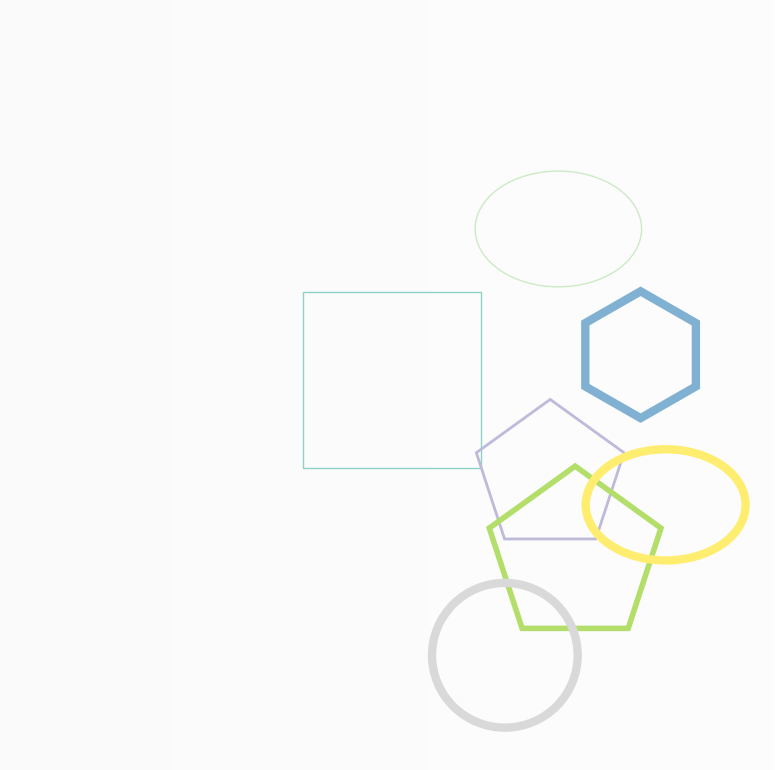[{"shape": "square", "thickness": 0.5, "radius": 0.57, "center": [0.505, 0.507]}, {"shape": "pentagon", "thickness": 1, "radius": 0.5, "center": [0.71, 0.381]}, {"shape": "hexagon", "thickness": 3, "radius": 0.41, "center": [0.827, 0.539]}, {"shape": "pentagon", "thickness": 2, "radius": 0.58, "center": [0.742, 0.278]}, {"shape": "circle", "thickness": 3, "radius": 0.47, "center": [0.651, 0.149]}, {"shape": "oval", "thickness": 0.5, "radius": 0.54, "center": [0.72, 0.703]}, {"shape": "oval", "thickness": 3, "radius": 0.52, "center": [0.859, 0.344]}]